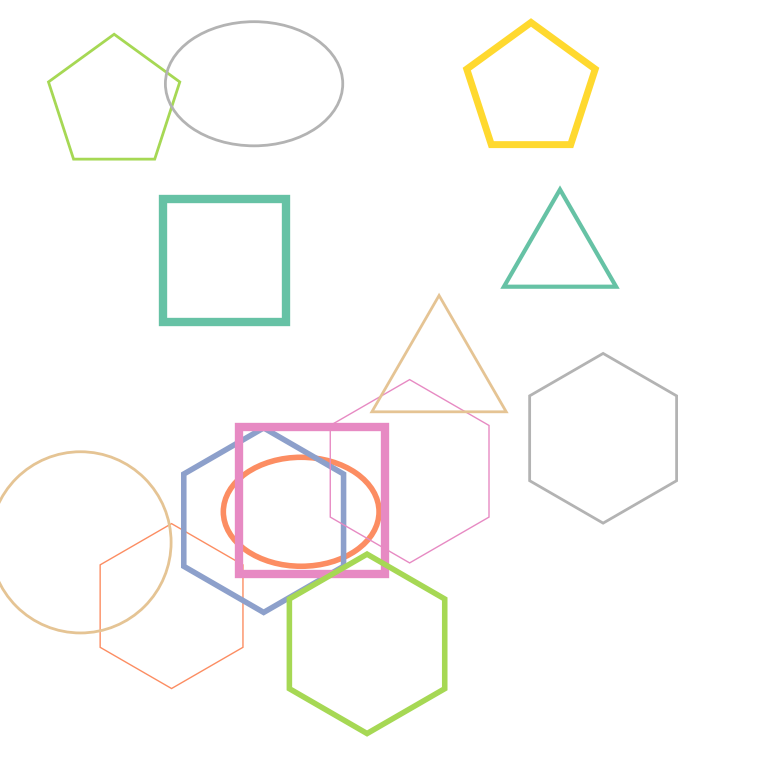[{"shape": "triangle", "thickness": 1.5, "radius": 0.42, "center": [0.727, 0.67]}, {"shape": "square", "thickness": 3, "radius": 0.4, "center": [0.292, 0.662]}, {"shape": "hexagon", "thickness": 0.5, "radius": 0.54, "center": [0.223, 0.213]}, {"shape": "oval", "thickness": 2, "radius": 0.51, "center": [0.391, 0.335]}, {"shape": "hexagon", "thickness": 2, "radius": 0.6, "center": [0.342, 0.324]}, {"shape": "square", "thickness": 3, "radius": 0.48, "center": [0.405, 0.35]}, {"shape": "hexagon", "thickness": 0.5, "radius": 0.6, "center": [0.532, 0.388]}, {"shape": "hexagon", "thickness": 2, "radius": 0.58, "center": [0.477, 0.164]}, {"shape": "pentagon", "thickness": 1, "radius": 0.45, "center": [0.148, 0.866]}, {"shape": "pentagon", "thickness": 2.5, "radius": 0.44, "center": [0.69, 0.883]}, {"shape": "circle", "thickness": 1, "radius": 0.59, "center": [0.105, 0.296]}, {"shape": "triangle", "thickness": 1, "radius": 0.5, "center": [0.57, 0.516]}, {"shape": "hexagon", "thickness": 1, "radius": 0.55, "center": [0.783, 0.431]}, {"shape": "oval", "thickness": 1, "radius": 0.58, "center": [0.33, 0.891]}]